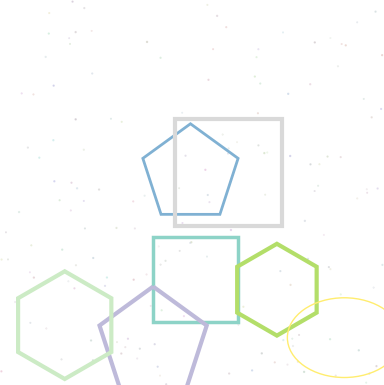[{"shape": "square", "thickness": 2.5, "radius": 0.55, "center": [0.508, 0.274]}, {"shape": "pentagon", "thickness": 3, "radius": 0.73, "center": [0.398, 0.109]}, {"shape": "pentagon", "thickness": 2, "radius": 0.65, "center": [0.495, 0.548]}, {"shape": "hexagon", "thickness": 3, "radius": 0.6, "center": [0.719, 0.248]}, {"shape": "square", "thickness": 3, "radius": 0.69, "center": [0.594, 0.553]}, {"shape": "hexagon", "thickness": 3, "radius": 0.7, "center": [0.168, 0.155]}, {"shape": "oval", "thickness": 1, "radius": 0.74, "center": [0.894, 0.123]}]